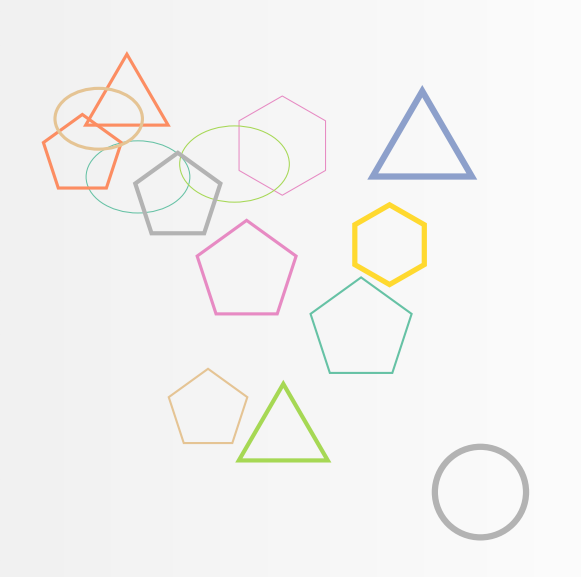[{"shape": "oval", "thickness": 0.5, "radius": 0.45, "center": [0.237, 0.693]}, {"shape": "pentagon", "thickness": 1, "radius": 0.46, "center": [0.621, 0.427]}, {"shape": "pentagon", "thickness": 1.5, "radius": 0.35, "center": [0.142, 0.73]}, {"shape": "triangle", "thickness": 1.5, "radius": 0.41, "center": [0.218, 0.823]}, {"shape": "triangle", "thickness": 3, "radius": 0.49, "center": [0.727, 0.743]}, {"shape": "hexagon", "thickness": 0.5, "radius": 0.43, "center": [0.486, 0.747]}, {"shape": "pentagon", "thickness": 1.5, "radius": 0.45, "center": [0.424, 0.528]}, {"shape": "oval", "thickness": 0.5, "radius": 0.47, "center": [0.403, 0.715]}, {"shape": "triangle", "thickness": 2, "radius": 0.44, "center": [0.487, 0.246]}, {"shape": "hexagon", "thickness": 2.5, "radius": 0.35, "center": [0.67, 0.575]}, {"shape": "oval", "thickness": 1.5, "radius": 0.38, "center": [0.17, 0.793]}, {"shape": "pentagon", "thickness": 1, "radius": 0.36, "center": [0.358, 0.289]}, {"shape": "circle", "thickness": 3, "radius": 0.39, "center": [0.827, 0.147]}, {"shape": "pentagon", "thickness": 2, "radius": 0.39, "center": [0.306, 0.657]}]